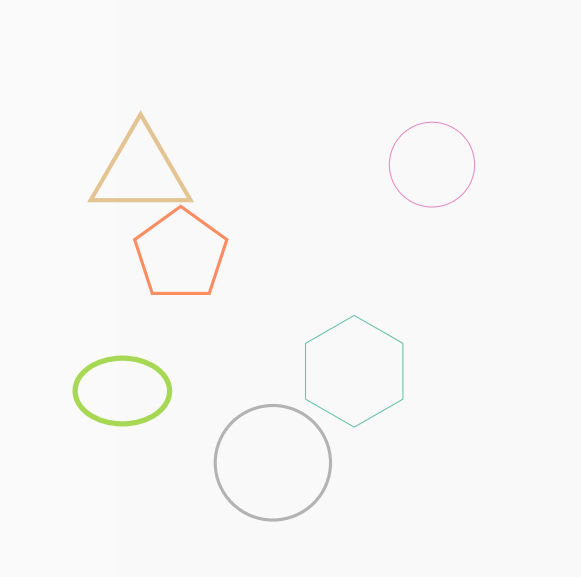[{"shape": "hexagon", "thickness": 0.5, "radius": 0.48, "center": [0.609, 0.356]}, {"shape": "pentagon", "thickness": 1.5, "radius": 0.42, "center": [0.311, 0.558]}, {"shape": "circle", "thickness": 0.5, "radius": 0.37, "center": [0.743, 0.714]}, {"shape": "oval", "thickness": 2.5, "radius": 0.41, "center": [0.21, 0.322]}, {"shape": "triangle", "thickness": 2, "radius": 0.5, "center": [0.242, 0.702]}, {"shape": "circle", "thickness": 1.5, "radius": 0.5, "center": [0.469, 0.198]}]